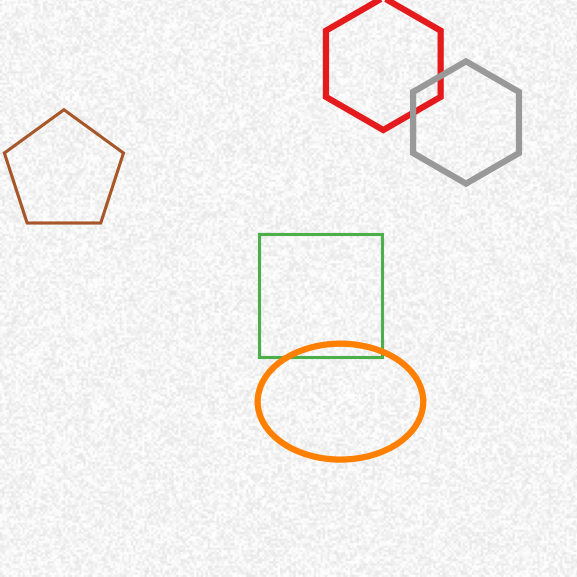[{"shape": "hexagon", "thickness": 3, "radius": 0.57, "center": [0.664, 0.889]}, {"shape": "square", "thickness": 1.5, "radius": 0.53, "center": [0.555, 0.488]}, {"shape": "oval", "thickness": 3, "radius": 0.72, "center": [0.59, 0.304]}, {"shape": "pentagon", "thickness": 1.5, "radius": 0.54, "center": [0.111, 0.701]}, {"shape": "hexagon", "thickness": 3, "radius": 0.53, "center": [0.807, 0.787]}]